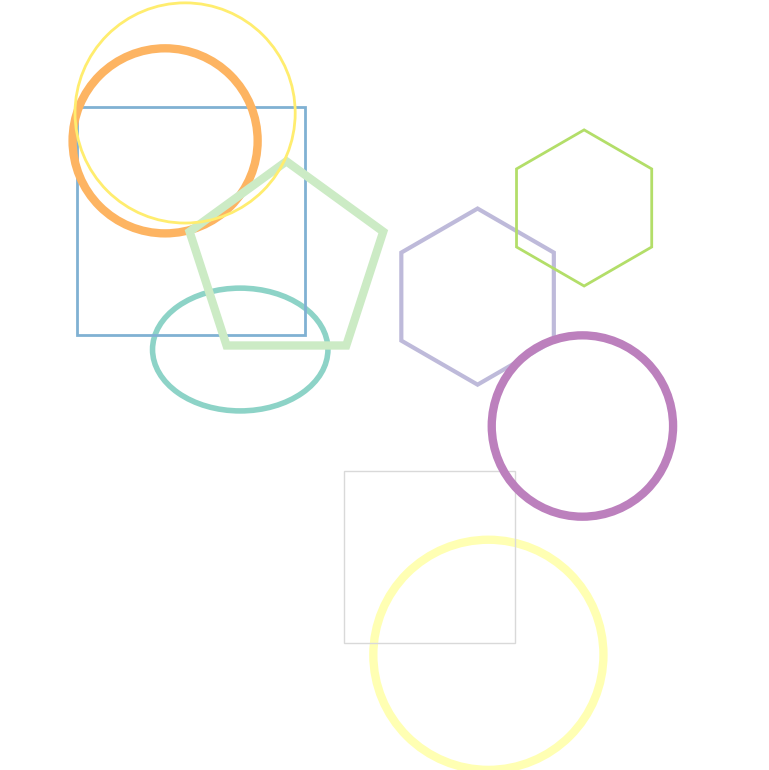[{"shape": "oval", "thickness": 2, "radius": 0.57, "center": [0.312, 0.546]}, {"shape": "circle", "thickness": 3, "radius": 0.75, "center": [0.634, 0.15]}, {"shape": "hexagon", "thickness": 1.5, "radius": 0.57, "center": [0.62, 0.615]}, {"shape": "square", "thickness": 1, "radius": 0.74, "center": [0.248, 0.713]}, {"shape": "circle", "thickness": 3, "radius": 0.6, "center": [0.214, 0.817]}, {"shape": "hexagon", "thickness": 1, "radius": 0.51, "center": [0.759, 0.73]}, {"shape": "square", "thickness": 0.5, "radius": 0.56, "center": [0.558, 0.277]}, {"shape": "circle", "thickness": 3, "radius": 0.59, "center": [0.756, 0.447]}, {"shape": "pentagon", "thickness": 3, "radius": 0.66, "center": [0.372, 0.658]}, {"shape": "circle", "thickness": 1, "radius": 0.71, "center": [0.24, 0.853]}]